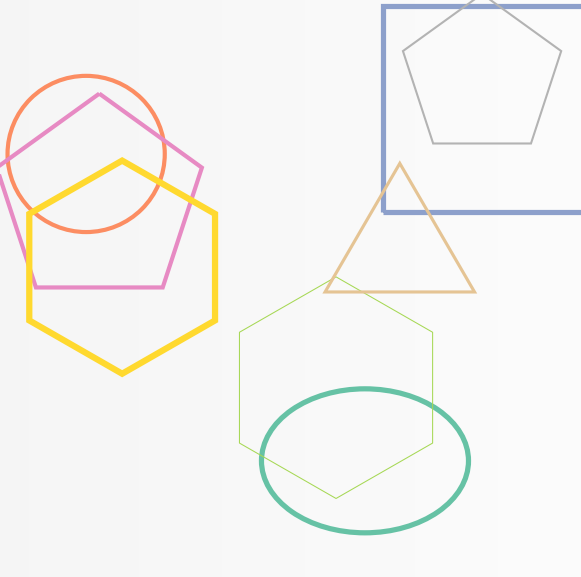[{"shape": "oval", "thickness": 2.5, "radius": 0.89, "center": [0.628, 0.201]}, {"shape": "circle", "thickness": 2, "radius": 0.68, "center": [0.148, 0.733]}, {"shape": "square", "thickness": 2.5, "radius": 0.89, "center": [0.837, 0.81]}, {"shape": "pentagon", "thickness": 2, "radius": 0.93, "center": [0.171, 0.651]}, {"shape": "hexagon", "thickness": 0.5, "radius": 0.96, "center": [0.578, 0.328]}, {"shape": "hexagon", "thickness": 3, "radius": 0.92, "center": [0.21, 0.537]}, {"shape": "triangle", "thickness": 1.5, "radius": 0.74, "center": [0.688, 0.568]}, {"shape": "pentagon", "thickness": 1, "radius": 0.72, "center": [0.829, 0.866]}]